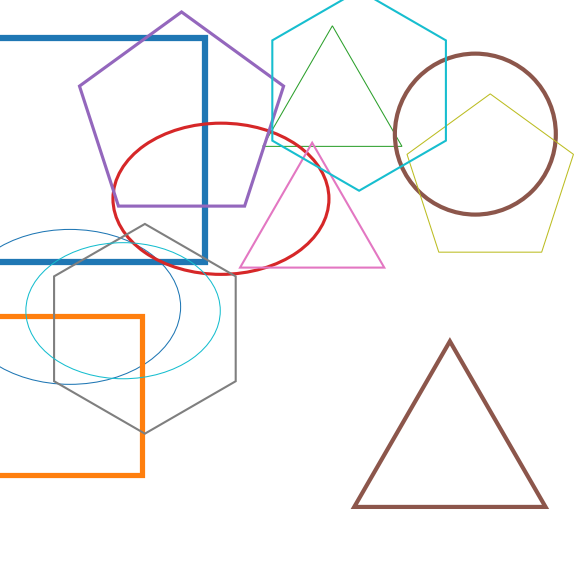[{"shape": "oval", "thickness": 0.5, "radius": 0.96, "center": [0.121, 0.468]}, {"shape": "square", "thickness": 3, "radius": 0.97, "center": [0.161, 0.739]}, {"shape": "square", "thickness": 2.5, "radius": 0.69, "center": [0.109, 0.314]}, {"shape": "triangle", "thickness": 0.5, "radius": 0.7, "center": [0.576, 0.815]}, {"shape": "oval", "thickness": 1.5, "radius": 0.93, "center": [0.383, 0.655]}, {"shape": "pentagon", "thickness": 1.5, "radius": 0.93, "center": [0.314, 0.793]}, {"shape": "triangle", "thickness": 2, "radius": 0.96, "center": [0.779, 0.217]}, {"shape": "circle", "thickness": 2, "radius": 0.7, "center": [0.823, 0.767]}, {"shape": "triangle", "thickness": 1, "radius": 0.72, "center": [0.541, 0.608]}, {"shape": "hexagon", "thickness": 1, "radius": 0.91, "center": [0.251, 0.43]}, {"shape": "pentagon", "thickness": 0.5, "radius": 0.76, "center": [0.849, 0.685]}, {"shape": "oval", "thickness": 0.5, "radius": 0.84, "center": [0.213, 0.461]}, {"shape": "hexagon", "thickness": 1, "radius": 0.87, "center": [0.622, 0.842]}]